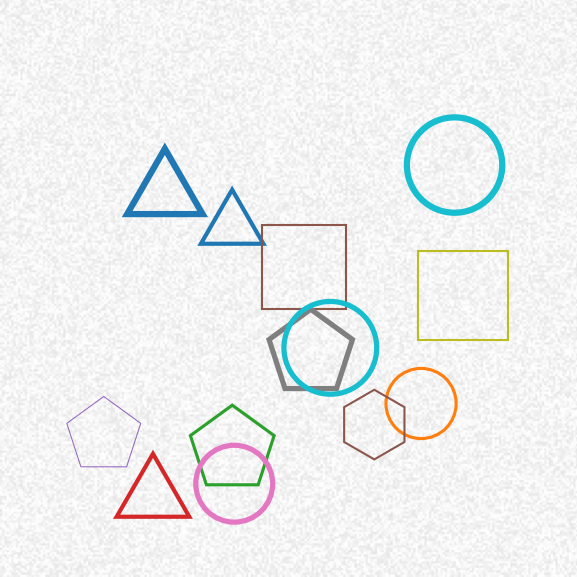[{"shape": "triangle", "thickness": 2, "radius": 0.31, "center": [0.402, 0.608]}, {"shape": "triangle", "thickness": 3, "radius": 0.38, "center": [0.285, 0.666]}, {"shape": "circle", "thickness": 1.5, "radius": 0.3, "center": [0.729, 0.3]}, {"shape": "pentagon", "thickness": 1.5, "radius": 0.38, "center": [0.402, 0.221]}, {"shape": "triangle", "thickness": 2, "radius": 0.36, "center": [0.265, 0.141]}, {"shape": "pentagon", "thickness": 0.5, "radius": 0.34, "center": [0.18, 0.245]}, {"shape": "square", "thickness": 1, "radius": 0.36, "center": [0.527, 0.538]}, {"shape": "hexagon", "thickness": 1, "radius": 0.3, "center": [0.648, 0.264]}, {"shape": "circle", "thickness": 2.5, "radius": 0.33, "center": [0.406, 0.162]}, {"shape": "pentagon", "thickness": 2.5, "radius": 0.38, "center": [0.538, 0.388]}, {"shape": "square", "thickness": 1, "radius": 0.39, "center": [0.801, 0.487]}, {"shape": "circle", "thickness": 3, "radius": 0.41, "center": [0.787, 0.713]}, {"shape": "circle", "thickness": 2.5, "radius": 0.4, "center": [0.572, 0.397]}]